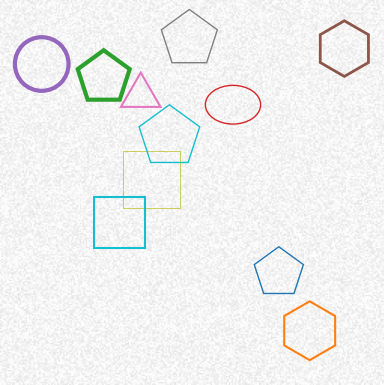[{"shape": "pentagon", "thickness": 1, "radius": 0.34, "center": [0.724, 0.292]}, {"shape": "hexagon", "thickness": 1.5, "radius": 0.38, "center": [0.804, 0.141]}, {"shape": "pentagon", "thickness": 3, "radius": 0.35, "center": [0.269, 0.798]}, {"shape": "oval", "thickness": 1, "radius": 0.36, "center": [0.605, 0.728]}, {"shape": "circle", "thickness": 3, "radius": 0.35, "center": [0.108, 0.834]}, {"shape": "hexagon", "thickness": 2, "radius": 0.36, "center": [0.894, 0.874]}, {"shape": "triangle", "thickness": 1.5, "radius": 0.3, "center": [0.366, 0.752]}, {"shape": "pentagon", "thickness": 1, "radius": 0.38, "center": [0.492, 0.899]}, {"shape": "square", "thickness": 0.5, "radius": 0.37, "center": [0.394, 0.533]}, {"shape": "pentagon", "thickness": 1, "radius": 0.41, "center": [0.44, 0.645]}, {"shape": "square", "thickness": 1.5, "radius": 0.33, "center": [0.31, 0.423]}]